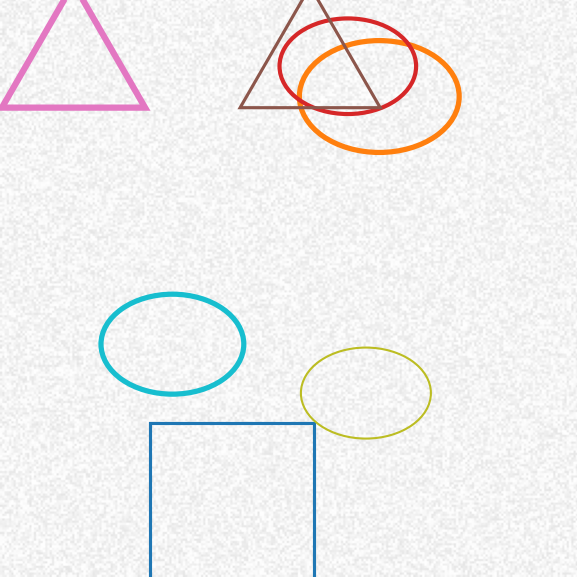[{"shape": "square", "thickness": 1.5, "radius": 0.71, "center": [0.402, 0.124]}, {"shape": "oval", "thickness": 2.5, "radius": 0.69, "center": [0.657, 0.832]}, {"shape": "oval", "thickness": 2, "radius": 0.59, "center": [0.602, 0.884]}, {"shape": "triangle", "thickness": 1.5, "radius": 0.7, "center": [0.537, 0.883]}, {"shape": "triangle", "thickness": 3, "radius": 0.72, "center": [0.127, 0.884]}, {"shape": "oval", "thickness": 1, "radius": 0.56, "center": [0.634, 0.318]}, {"shape": "oval", "thickness": 2.5, "radius": 0.62, "center": [0.299, 0.403]}]